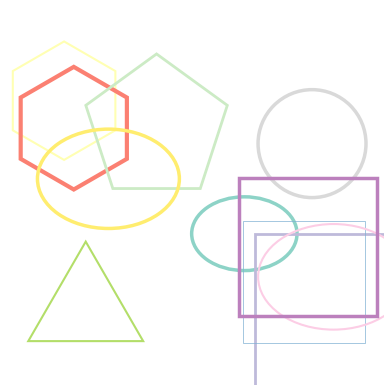[{"shape": "oval", "thickness": 2.5, "radius": 0.68, "center": [0.635, 0.393]}, {"shape": "hexagon", "thickness": 1.5, "radius": 0.77, "center": [0.166, 0.738]}, {"shape": "square", "thickness": 2, "radius": 0.99, "center": [0.861, 0.193]}, {"shape": "hexagon", "thickness": 3, "radius": 0.8, "center": [0.192, 0.667]}, {"shape": "square", "thickness": 0.5, "radius": 0.79, "center": [0.791, 0.268]}, {"shape": "triangle", "thickness": 1.5, "radius": 0.86, "center": [0.223, 0.2]}, {"shape": "oval", "thickness": 1.5, "radius": 0.98, "center": [0.866, 0.281]}, {"shape": "circle", "thickness": 2.5, "radius": 0.7, "center": [0.81, 0.627]}, {"shape": "square", "thickness": 2.5, "radius": 0.9, "center": [0.8, 0.357]}, {"shape": "pentagon", "thickness": 2, "radius": 0.97, "center": [0.407, 0.667]}, {"shape": "oval", "thickness": 2.5, "radius": 0.92, "center": [0.282, 0.536]}]